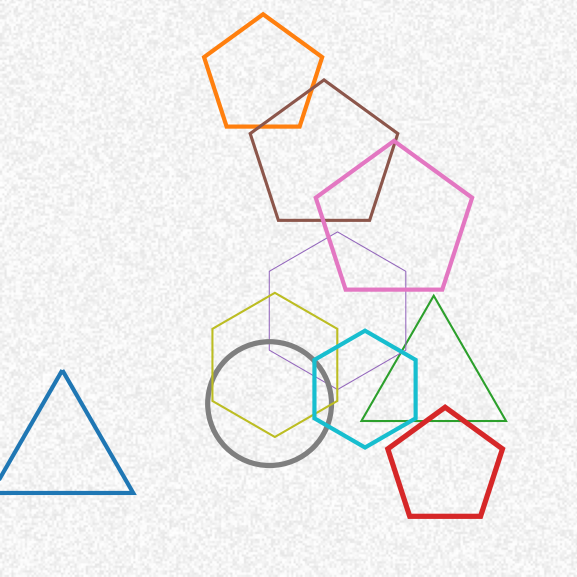[{"shape": "triangle", "thickness": 2, "radius": 0.71, "center": [0.108, 0.216]}, {"shape": "pentagon", "thickness": 2, "radius": 0.54, "center": [0.456, 0.867]}, {"shape": "triangle", "thickness": 1, "radius": 0.72, "center": [0.751, 0.342]}, {"shape": "pentagon", "thickness": 2.5, "radius": 0.52, "center": [0.771, 0.19]}, {"shape": "hexagon", "thickness": 0.5, "radius": 0.68, "center": [0.584, 0.461]}, {"shape": "pentagon", "thickness": 1.5, "radius": 0.67, "center": [0.561, 0.726]}, {"shape": "pentagon", "thickness": 2, "radius": 0.71, "center": [0.682, 0.613]}, {"shape": "circle", "thickness": 2.5, "radius": 0.54, "center": [0.467, 0.3]}, {"shape": "hexagon", "thickness": 1, "radius": 0.62, "center": [0.476, 0.367]}, {"shape": "hexagon", "thickness": 2, "radius": 0.51, "center": [0.632, 0.325]}]